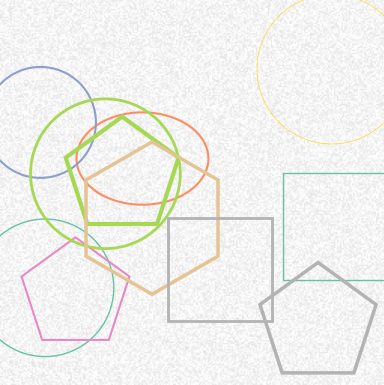[{"shape": "circle", "thickness": 1, "radius": 0.89, "center": [0.117, 0.252]}, {"shape": "square", "thickness": 1, "radius": 0.7, "center": [0.875, 0.411]}, {"shape": "oval", "thickness": 1.5, "radius": 0.86, "center": [0.37, 0.588]}, {"shape": "circle", "thickness": 1.5, "radius": 0.72, "center": [0.105, 0.682]}, {"shape": "pentagon", "thickness": 1.5, "radius": 0.74, "center": [0.196, 0.236]}, {"shape": "pentagon", "thickness": 3, "radius": 0.77, "center": [0.317, 0.543]}, {"shape": "circle", "thickness": 2, "radius": 0.97, "center": [0.274, 0.549]}, {"shape": "circle", "thickness": 0.5, "radius": 0.97, "center": [0.862, 0.82]}, {"shape": "hexagon", "thickness": 2.5, "radius": 0.99, "center": [0.395, 0.434]}, {"shape": "square", "thickness": 2, "radius": 0.67, "center": [0.571, 0.3]}, {"shape": "pentagon", "thickness": 2.5, "radius": 0.79, "center": [0.826, 0.16]}]